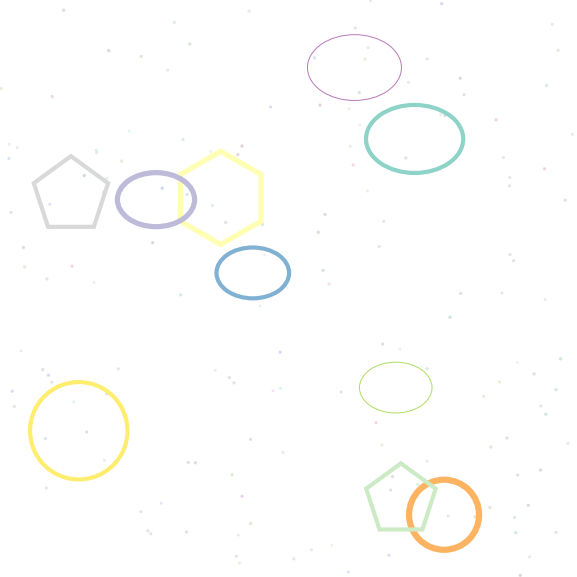[{"shape": "oval", "thickness": 2, "radius": 0.42, "center": [0.718, 0.759]}, {"shape": "hexagon", "thickness": 2.5, "radius": 0.4, "center": [0.382, 0.657]}, {"shape": "oval", "thickness": 2.5, "radius": 0.33, "center": [0.27, 0.653]}, {"shape": "oval", "thickness": 2, "radius": 0.31, "center": [0.438, 0.527]}, {"shape": "circle", "thickness": 3, "radius": 0.3, "center": [0.769, 0.108]}, {"shape": "oval", "thickness": 0.5, "radius": 0.31, "center": [0.685, 0.328]}, {"shape": "pentagon", "thickness": 2, "radius": 0.34, "center": [0.123, 0.661]}, {"shape": "oval", "thickness": 0.5, "radius": 0.41, "center": [0.614, 0.882]}, {"shape": "pentagon", "thickness": 2, "radius": 0.32, "center": [0.694, 0.133]}, {"shape": "circle", "thickness": 2, "radius": 0.42, "center": [0.136, 0.253]}]